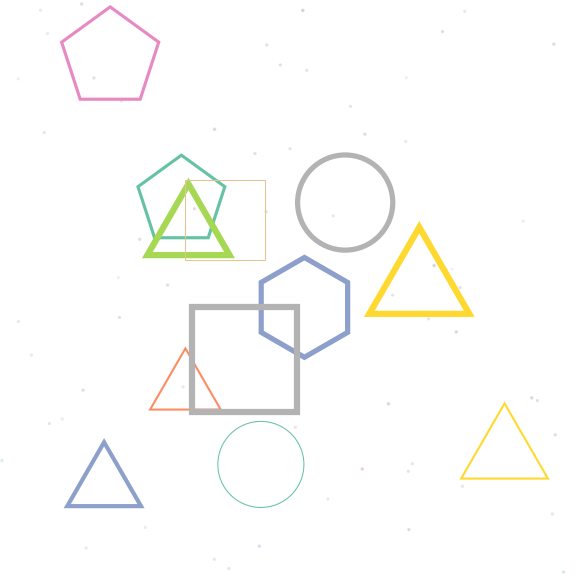[{"shape": "pentagon", "thickness": 1.5, "radius": 0.4, "center": [0.314, 0.651]}, {"shape": "circle", "thickness": 0.5, "radius": 0.37, "center": [0.452, 0.195]}, {"shape": "triangle", "thickness": 1, "radius": 0.35, "center": [0.321, 0.325]}, {"shape": "hexagon", "thickness": 2.5, "radius": 0.43, "center": [0.527, 0.467]}, {"shape": "triangle", "thickness": 2, "radius": 0.37, "center": [0.18, 0.16]}, {"shape": "pentagon", "thickness": 1.5, "radius": 0.44, "center": [0.191, 0.899]}, {"shape": "triangle", "thickness": 3, "radius": 0.41, "center": [0.326, 0.598]}, {"shape": "triangle", "thickness": 3, "radius": 0.5, "center": [0.726, 0.506]}, {"shape": "triangle", "thickness": 1, "radius": 0.43, "center": [0.874, 0.214]}, {"shape": "square", "thickness": 0.5, "radius": 0.35, "center": [0.39, 0.618]}, {"shape": "square", "thickness": 3, "radius": 0.45, "center": [0.423, 0.377]}, {"shape": "circle", "thickness": 2.5, "radius": 0.41, "center": [0.598, 0.648]}]